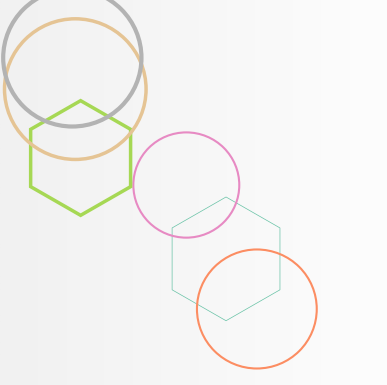[{"shape": "hexagon", "thickness": 0.5, "radius": 0.8, "center": [0.583, 0.328]}, {"shape": "circle", "thickness": 1.5, "radius": 0.77, "center": [0.663, 0.197]}, {"shape": "circle", "thickness": 1.5, "radius": 0.68, "center": [0.481, 0.519]}, {"shape": "hexagon", "thickness": 2.5, "radius": 0.74, "center": [0.208, 0.59]}, {"shape": "circle", "thickness": 2.5, "radius": 0.91, "center": [0.194, 0.769]}, {"shape": "circle", "thickness": 3, "radius": 0.89, "center": [0.187, 0.85]}]